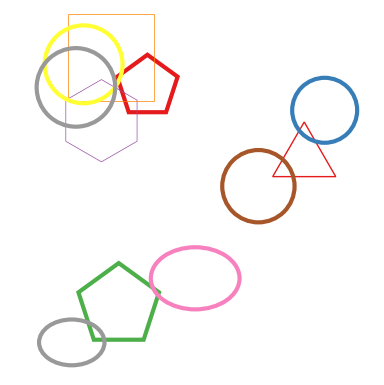[{"shape": "pentagon", "thickness": 3, "radius": 0.41, "center": [0.383, 0.775]}, {"shape": "triangle", "thickness": 1, "radius": 0.47, "center": [0.79, 0.589]}, {"shape": "circle", "thickness": 3, "radius": 0.42, "center": [0.843, 0.714]}, {"shape": "pentagon", "thickness": 3, "radius": 0.55, "center": [0.308, 0.207]}, {"shape": "hexagon", "thickness": 0.5, "radius": 0.53, "center": [0.263, 0.686]}, {"shape": "square", "thickness": 0.5, "radius": 0.56, "center": [0.289, 0.851]}, {"shape": "circle", "thickness": 3, "radius": 0.51, "center": [0.217, 0.833]}, {"shape": "circle", "thickness": 3, "radius": 0.47, "center": [0.671, 0.516]}, {"shape": "oval", "thickness": 3, "radius": 0.58, "center": [0.507, 0.277]}, {"shape": "oval", "thickness": 3, "radius": 0.42, "center": [0.186, 0.111]}, {"shape": "circle", "thickness": 3, "radius": 0.51, "center": [0.197, 0.773]}]